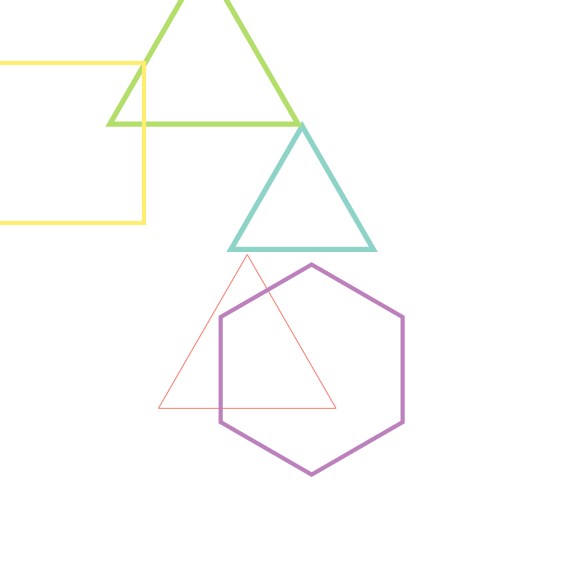[{"shape": "triangle", "thickness": 2.5, "radius": 0.71, "center": [0.523, 0.638]}, {"shape": "triangle", "thickness": 0.5, "radius": 0.89, "center": [0.428, 0.381]}, {"shape": "triangle", "thickness": 2.5, "radius": 0.94, "center": [0.353, 0.878]}, {"shape": "hexagon", "thickness": 2, "radius": 0.91, "center": [0.54, 0.359]}, {"shape": "square", "thickness": 2, "radius": 0.69, "center": [0.111, 0.751]}]